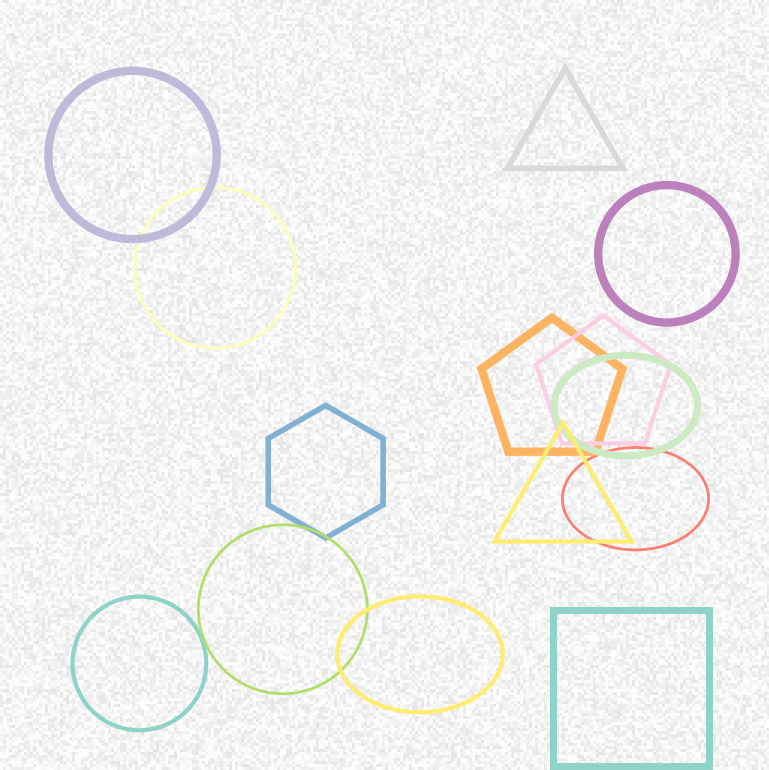[{"shape": "circle", "thickness": 1.5, "radius": 0.43, "center": [0.181, 0.138]}, {"shape": "square", "thickness": 2.5, "radius": 0.51, "center": [0.819, 0.106]}, {"shape": "circle", "thickness": 1, "radius": 0.52, "center": [0.279, 0.652]}, {"shape": "circle", "thickness": 3, "radius": 0.55, "center": [0.172, 0.799]}, {"shape": "oval", "thickness": 1, "radius": 0.47, "center": [0.825, 0.352]}, {"shape": "hexagon", "thickness": 2, "radius": 0.43, "center": [0.423, 0.387]}, {"shape": "pentagon", "thickness": 3, "radius": 0.48, "center": [0.717, 0.491]}, {"shape": "circle", "thickness": 1, "radius": 0.55, "center": [0.367, 0.209]}, {"shape": "pentagon", "thickness": 1.5, "radius": 0.46, "center": [0.784, 0.498]}, {"shape": "triangle", "thickness": 2, "radius": 0.43, "center": [0.734, 0.825]}, {"shape": "circle", "thickness": 3, "radius": 0.45, "center": [0.866, 0.67]}, {"shape": "oval", "thickness": 2.5, "radius": 0.47, "center": [0.813, 0.473]}, {"shape": "triangle", "thickness": 1.5, "radius": 0.51, "center": [0.731, 0.348]}, {"shape": "oval", "thickness": 1.5, "radius": 0.54, "center": [0.545, 0.15]}]